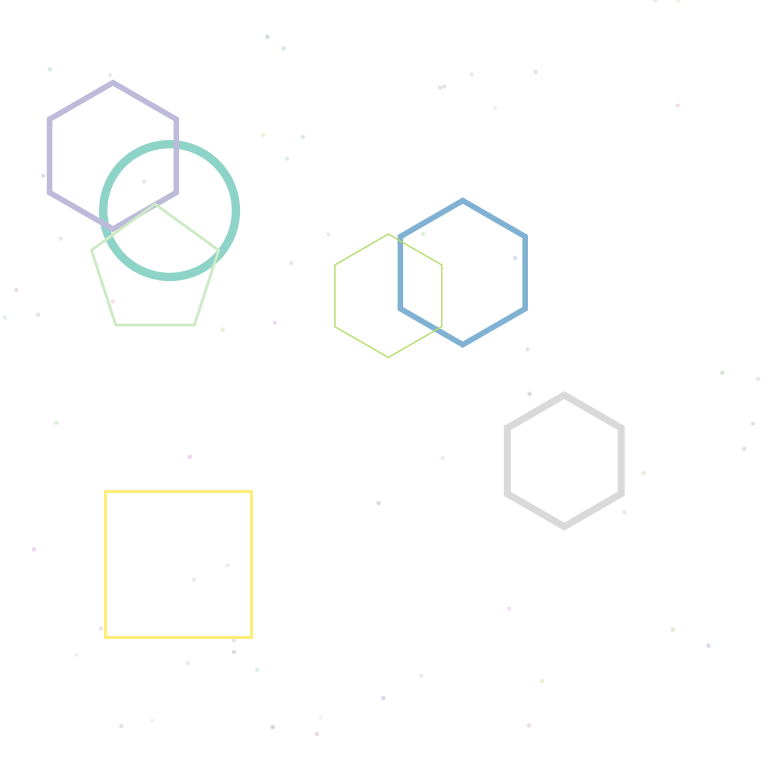[{"shape": "circle", "thickness": 3, "radius": 0.43, "center": [0.22, 0.727]}, {"shape": "hexagon", "thickness": 2, "radius": 0.48, "center": [0.147, 0.798]}, {"shape": "hexagon", "thickness": 2, "radius": 0.47, "center": [0.601, 0.646]}, {"shape": "hexagon", "thickness": 0.5, "radius": 0.4, "center": [0.504, 0.616]}, {"shape": "hexagon", "thickness": 2.5, "radius": 0.43, "center": [0.733, 0.401]}, {"shape": "pentagon", "thickness": 1, "radius": 0.43, "center": [0.201, 0.648]}, {"shape": "square", "thickness": 1, "radius": 0.47, "center": [0.231, 0.268]}]